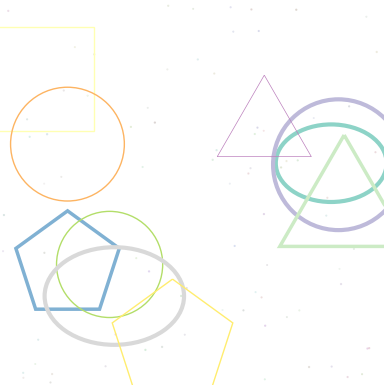[{"shape": "oval", "thickness": 3, "radius": 0.72, "center": [0.86, 0.576]}, {"shape": "square", "thickness": 1, "radius": 0.67, "center": [0.11, 0.795]}, {"shape": "circle", "thickness": 3, "radius": 0.85, "center": [0.879, 0.572]}, {"shape": "pentagon", "thickness": 2.5, "radius": 0.71, "center": [0.176, 0.311]}, {"shape": "circle", "thickness": 1, "radius": 0.74, "center": [0.175, 0.626]}, {"shape": "circle", "thickness": 1, "radius": 0.69, "center": [0.285, 0.313]}, {"shape": "oval", "thickness": 3, "radius": 0.91, "center": [0.297, 0.231]}, {"shape": "triangle", "thickness": 0.5, "radius": 0.71, "center": [0.686, 0.664]}, {"shape": "triangle", "thickness": 2.5, "radius": 0.96, "center": [0.894, 0.456]}, {"shape": "pentagon", "thickness": 1, "radius": 0.82, "center": [0.448, 0.11]}]